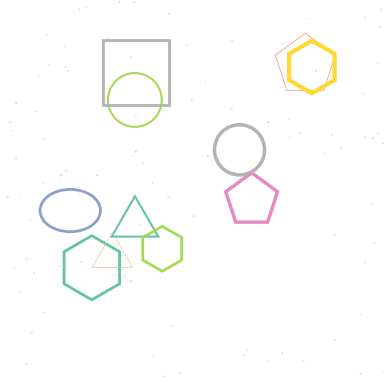[{"shape": "triangle", "thickness": 1.5, "radius": 0.35, "center": [0.351, 0.42]}, {"shape": "hexagon", "thickness": 2, "radius": 0.42, "center": [0.238, 0.304]}, {"shape": "pentagon", "thickness": 0.5, "radius": 0.41, "center": [0.793, 0.832]}, {"shape": "oval", "thickness": 2, "radius": 0.39, "center": [0.182, 0.453]}, {"shape": "pentagon", "thickness": 2.5, "radius": 0.35, "center": [0.654, 0.48]}, {"shape": "hexagon", "thickness": 2, "radius": 0.29, "center": [0.421, 0.354]}, {"shape": "circle", "thickness": 1.5, "radius": 0.35, "center": [0.35, 0.74]}, {"shape": "hexagon", "thickness": 3, "radius": 0.34, "center": [0.81, 0.826]}, {"shape": "triangle", "thickness": 0.5, "radius": 0.3, "center": [0.292, 0.335]}, {"shape": "circle", "thickness": 2.5, "radius": 0.33, "center": [0.622, 0.611]}, {"shape": "square", "thickness": 2, "radius": 0.43, "center": [0.354, 0.812]}]